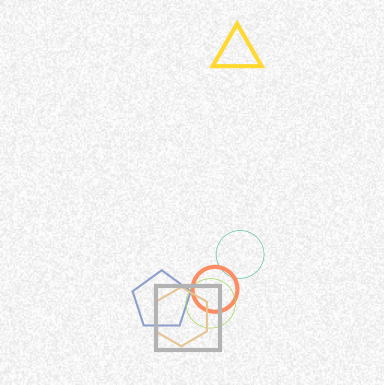[{"shape": "circle", "thickness": 0.5, "radius": 0.31, "center": [0.624, 0.339]}, {"shape": "circle", "thickness": 3, "radius": 0.29, "center": [0.558, 0.249]}, {"shape": "pentagon", "thickness": 1.5, "radius": 0.4, "center": [0.42, 0.219]}, {"shape": "circle", "thickness": 0.5, "radius": 0.32, "center": [0.547, 0.212]}, {"shape": "triangle", "thickness": 3, "radius": 0.37, "center": [0.616, 0.865]}, {"shape": "hexagon", "thickness": 1.5, "radius": 0.38, "center": [0.471, 0.178]}, {"shape": "square", "thickness": 3, "radius": 0.42, "center": [0.489, 0.174]}]